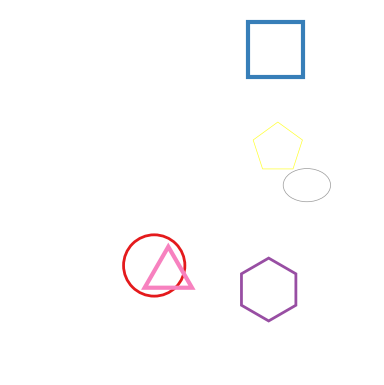[{"shape": "circle", "thickness": 2, "radius": 0.4, "center": [0.401, 0.31]}, {"shape": "square", "thickness": 3, "radius": 0.36, "center": [0.715, 0.871]}, {"shape": "hexagon", "thickness": 2, "radius": 0.41, "center": [0.698, 0.248]}, {"shape": "pentagon", "thickness": 0.5, "radius": 0.34, "center": [0.722, 0.616]}, {"shape": "triangle", "thickness": 3, "radius": 0.35, "center": [0.437, 0.288]}, {"shape": "oval", "thickness": 0.5, "radius": 0.31, "center": [0.797, 0.519]}]